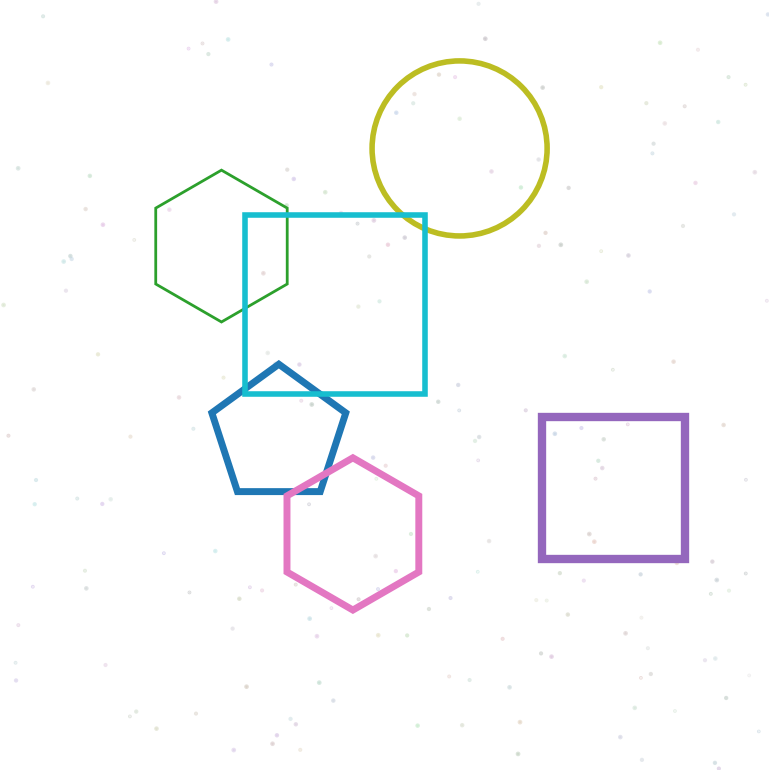[{"shape": "pentagon", "thickness": 2.5, "radius": 0.46, "center": [0.362, 0.436]}, {"shape": "hexagon", "thickness": 1, "radius": 0.49, "center": [0.288, 0.68]}, {"shape": "square", "thickness": 3, "radius": 0.46, "center": [0.797, 0.367]}, {"shape": "hexagon", "thickness": 2.5, "radius": 0.49, "center": [0.458, 0.307]}, {"shape": "circle", "thickness": 2, "radius": 0.57, "center": [0.597, 0.807]}, {"shape": "square", "thickness": 2, "radius": 0.58, "center": [0.435, 0.605]}]